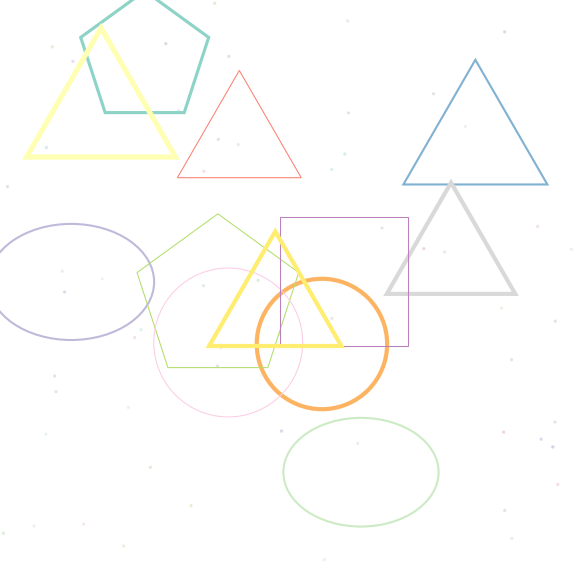[{"shape": "pentagon", "thickness": 1.5, "radius": 0.58, "center": [0.251, 0.898]}, {"shape": "triangle", "thickness": 2.5, "radius": 0.74, "center": [0.175, 0.802]}, {"shape": "oval", "thickness": 1, "radius": 0.72, "center": [0.123, 0.511]}, {"shape": "triangle", "thickness": 0.5, "radius": 0.62, "center": [0.414, 0.753]}, {"shape": "triangle", "thickness": 1, "radius": 0.72, "center": [0.823, 0.752]}, {"shape": "circle", "thickness": 2, "radius": 0.56, "center": [0.557, 0.403]}, {"shape": "pentagon", "thickness": 0.5, "radius": 0.74, "center": [0.377, 0.482]}, {"shape": "circle", "thickness": 0.5, "radius": 0.64, "center": [0.395, 0.406]}, {"shape": "triangle", "thickness": 2, "radius": 0.64, "center": [0.781, 0.554]}, {"shape": "square", "thickness": 0.5, "radius": 0.56, "center": [0.595, 0.512]}, {"shape": "oval", "thickness": 1, "radius": 0.67, "center": [0.625, 0.181]}, {"shape": "triangle", "thickness": 2, "radius": 0.66, "center": [0.477, 0.466]}]